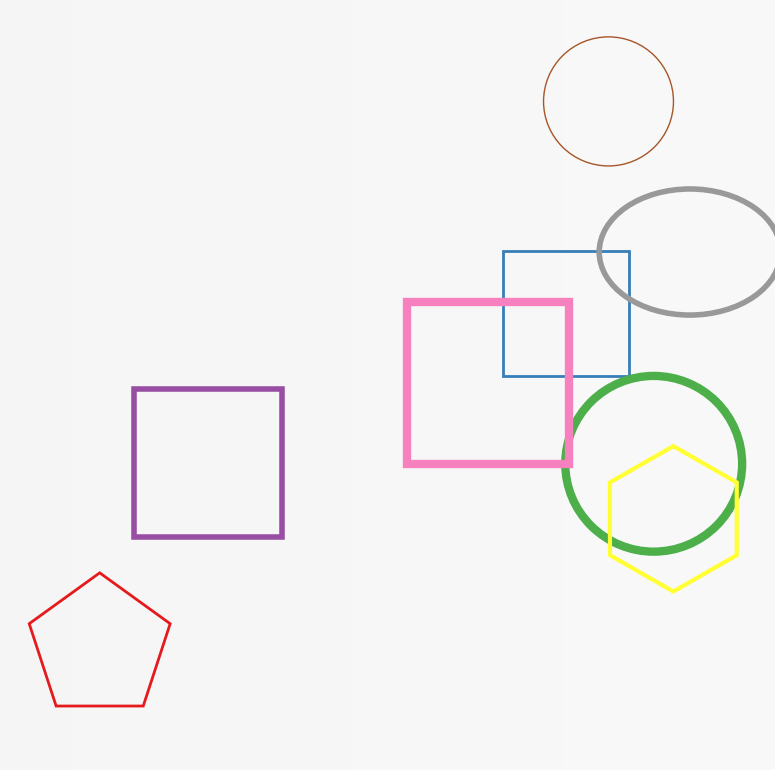[{"shape": "pentagon", "thickness": 1, "radius": 0.48, "center": [0.129, 0.16]}, {"shape": "square", "thickness": 1, "radius": 0.41, "center": [0.73, 0.592]}, {"shape": "circle", "thickness": 3, "radius": 0.57, "center": [0.843, 0.398]}, {"shape": "square", "thickness": 2, "radius": 0.48, "center": [0.268, 0.399]}, {"shape": "hexagon", "thickness": 1.5, "radius": 0.47, "center": [0.869, 0.326]}, {"shape": "circle", "thickness": 0.5, "radius": 0.42, "center": [0.785, 0.868]}, {"shape": "square", "thickness": 3, "radius": 0.52, "center": [0.63, 0.503]}, {"shape": "oval", "thickness": 2, "radius": 0.58, "center": [0.89, 0.673]}]